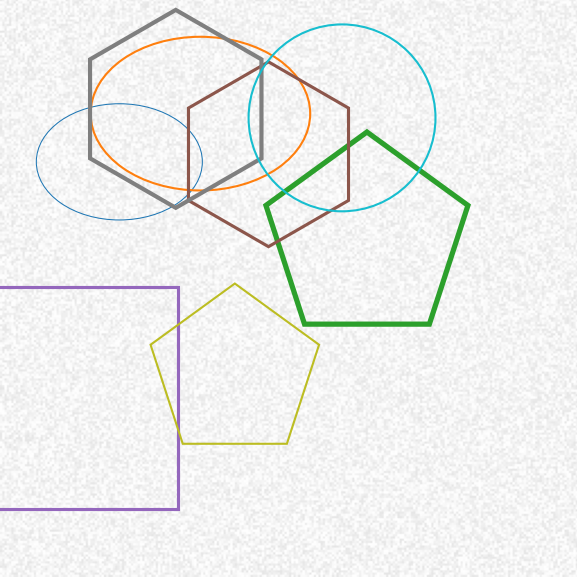[{"shape": "oval", "thickness": 0.5, "radius": 0.72, "center": [0.207, 0.719]}, {"shape": "oval", "thickness": 1, "radius": 0.95, "center": [0.347, 0.802]}, {"shape": "pentagon", "thickness": 2.5, "radius": 0.92, "center": [0.635, 0.587]}, {"shape": "square", "thickness": 1.5, "radius": 0.96, "center": [0.116, 0.31]}, {"shape": "hexagon", "thickness": 1.5, "radius": 0.8, "center": [0.465, 0.732]}, {"shape": "hexagon", "thickness": 2, "radius": 0.86, "center": [0.304, 0.811]}, {"shape": "pentagon", "thickness": 1, "radius": 0.77, "center": [0.407, 0.355]}, {"shape": "circle", "thickness": 1, "radius": 0.81, "center": [0.592, 0.795]}]